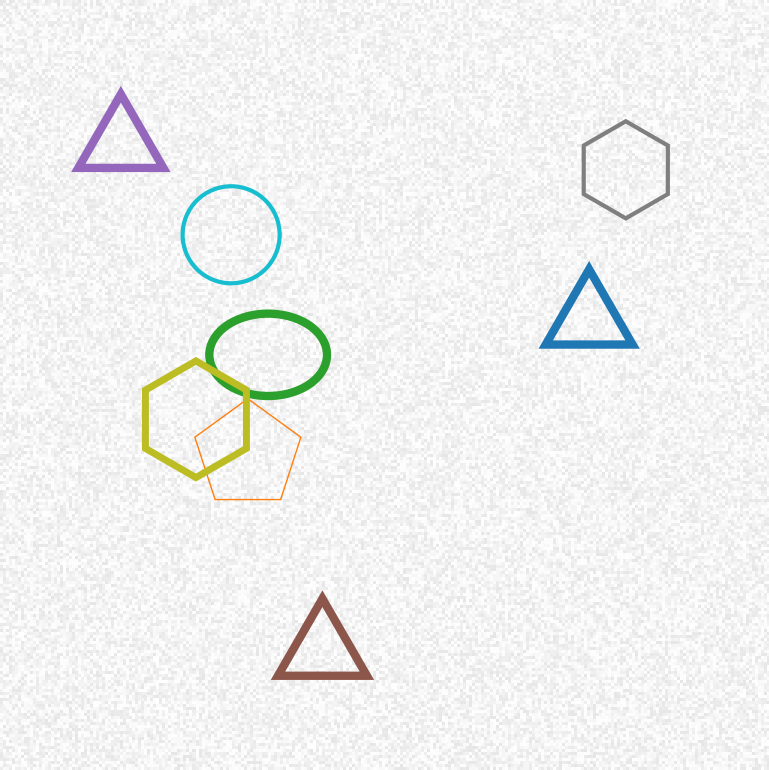[{"shape": "triangle", "thickness": 3, "radius": 0.33, "center": [0.765, 0.585]}, {"shape": "pentagon", "thickness": 0.5, "radius": 0.36, "center": [0.322, 0.41]}, {"shape": "oval", "thickness": 3, "radius": 0.38, "center": [0.348, 0.539]}, {"shape": "triangle", "thickness": 3, "radius": 0.32, "center": [0.157, 0.814]}, {"shape": "triangle", "thickness": 3, "radius": 0.33, "center": [0.419, 0.156]}, {"shape": "hexagon", "thickness": 1.5, "radius": 0.32, "center": [0.813, 0.779]}, {"shape": "hexagon", "thickness": 2.5, "radius": 0.38, "center": [0.254, 0.456]}, {"shape": "circle", "thickness": 1.5, "radius": 0.32, "center": [0.3, 0.695]}]